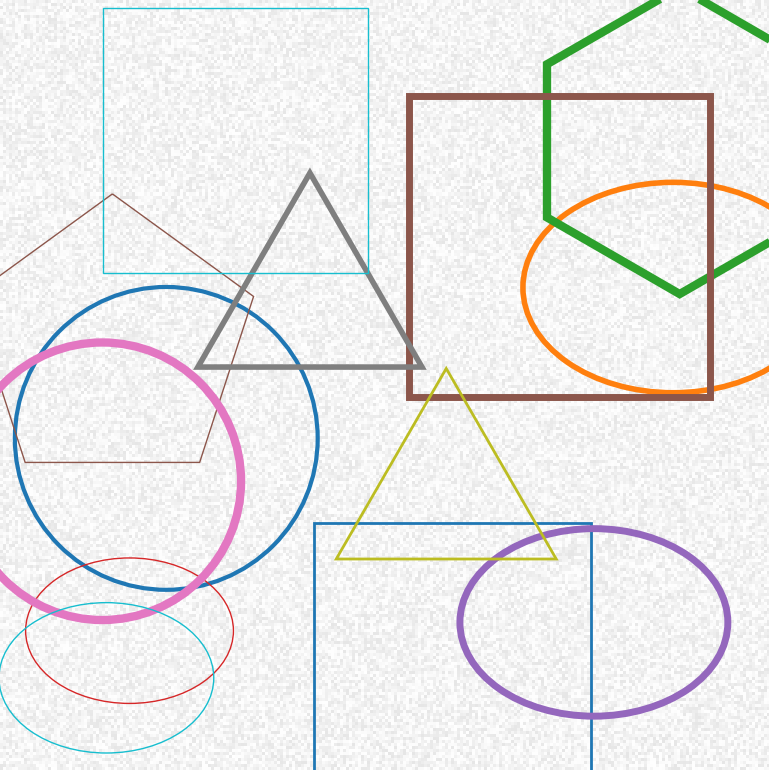[{"shape": "circle", "thickness": 1.5, "radius": 0.98, "center": [0.216, 0.431]}, {"shape": "square", "thickness": 1, "radius": 0.9, "center": [0.588, 0.142]}, {"shape": "oval", "thickness": 2, "radius": 0.98, "center": [0.874, 0.627]}, {"shape": "hexagon", "thickness": 3, "radius": 0.99, "center": [0.883, 0.817]}, {"shape": "oval", "thickness": 0.5, "radius": 0.67, "center": [0.168, 0.181]}, {"shape": "oval", "thickness": 2.5, "radius": 0.87, "center": [0.771, 0.192]}, {"shape": "square", "thickness": 2.5, "radius": 0.98, "center": [0.727, 0.68]}, {"shape": "pentagon", "thickness": 0.5, "radius": 0.96, "center": [0.146, 0.555]}, {"shape": "circle", "thickness": 3, "radius": 0.9, "center": [0.133, 0.375]}, {"shape": "triangle", "thickness": 2, "radius": 0.84, "center": [0.403, 0.607]}, {"shape": "triangle", "thickness": 1, "radius": 0.82, "center": [0.58, 0.356]}, {"shape": "oval", "thickness": 0.5, "radius": 0.7, "center": [0.138, 0.12]}, {"shape": "square", "thickness": 0.5, "radius": 0.86, "center": [0.306, 0.818]}]